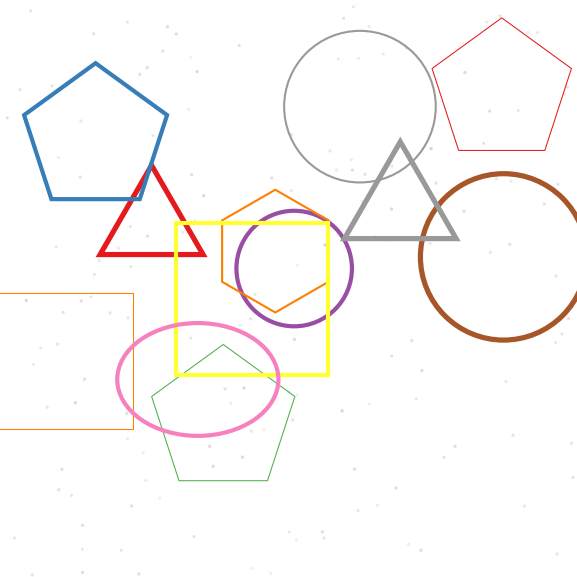[{"shape": "pentagon", "thickness": 0.5, "radius": 0.63, "center": [0.869, 0.841]}, {"shape": "triangle", "thickness": 2.5, "radius": 0.51, "center": [0.262, 0.61]}, {"shape": "pentagon", "thickness": 2, "radius": 0.65, "center": [0.166, 0.76]}, {"shape": "pentagon", "thickness": 0.5, "radius": 0.65, "center": [0.387, 0.272]}, {"shape": "circle", "thickness": 2, "radius": 0.5, "center": [0.509, 0.534]}, {"shape": "hexagon", "thickness": 1, "radius": 0.53, "center": [0.477, 0.564]}, {"shape": "square", "thickness": 0.5, "radius": 0.59, "center": [0.113, 0.374]}, {"shape": "square", "thickness": 2, "radius": 0.66, "center": [0.437, 0.482]}, {"shape": "circle", "thickness": 2.5, "radius": 0.72, "center": [0.872, 0.554]}, {"shape": "oval", "thickness": 2, "radius": 0.7, "center": [0.343, 0.342]}, {"shape": "circle", "thickness": 1, "radius": 0.66, "center": [0.623, 0.814]}, {"shape": "triangle", "thickness": 2.5, "radius": 0.56, "center": [0.693, 0.642]}]